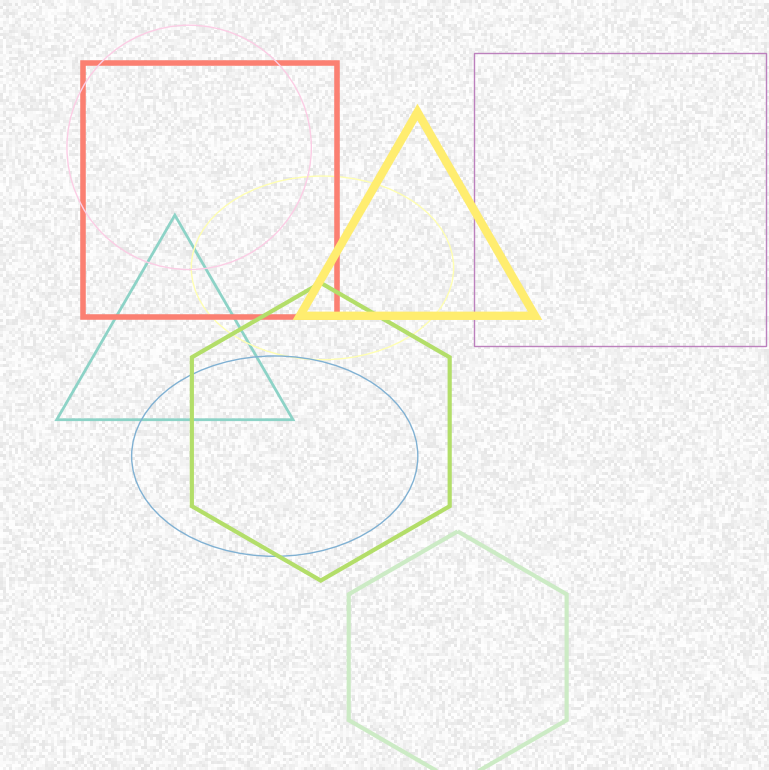[{"shape": "triangle", "thickness": 1, "radius": 0.89, "center": [0.227, 0.543]}, {"shape": "oval", "thickness": 0.5, "radius": 0.85, "center": [0.419, 0.652]}, {"shape": "square", "thickness": 2, "radius": 0.82, "center": [0.272, 0.754]}, {"shape": "oval", "thickness": 0.5, "radius": 0.93, "center": [0.357, 0.408]}, {"shape": "hexagon", "thickness": 1.5, "radius": 0.97, "center": [0.417, 0.439]}, {"shape": "circle", "thickness": 0.5, "radius": 0.79, "center": [0.246, 0.809]}, {"shape": "square", "thickness": 0.5, "radius": 0.95, "center": [0.805, 0.741]}, {"shape": "hexagon", "thickness": 1.5, "radius": 0.82, "center": [0.594, 0.146]}, {"shape": "triangle", "thickness": 3, "radius": 0.88, "center": [0.542, 0.678]}]